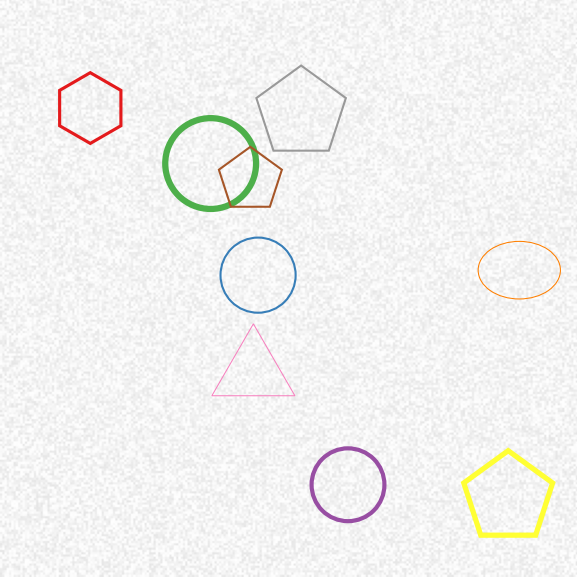[{"shape": "hexagon", "thickness": 1.5, "radius": 0.31, "center": [0.156, 0.812]}, {"shape": "circle", "thickness": 1, "radius": 0.33, "center": [0.447, 0.523]}, {"shape": "circle", "thickness": 3, "radius": 0.39, "center": [0.365, 0.716]}, {"shape": "circle", "thickness": 2, "radius": 0.32, "center": [0.603, 0.16]}, {"shape": "oval", "thickness": 0.5, "radius": 0.36, "center": [0.899, 0.531]}, {"shape": "pentagon", "thickness": 2.5, "radius": 0.4, "center": [0.88, 0.138]}, {"shape": "pentagon", "thickness": 1, "radius": 0.29, "center": [0.434, 0.688]}, {"shape": "triangle", "thickness": 0.5, "radius": 0.42, "center": [0.439, 0.355]}, {"shape": "pentagon", "thickness": 1, "radius": 0.41, "center": [0.521, 0.804]}]